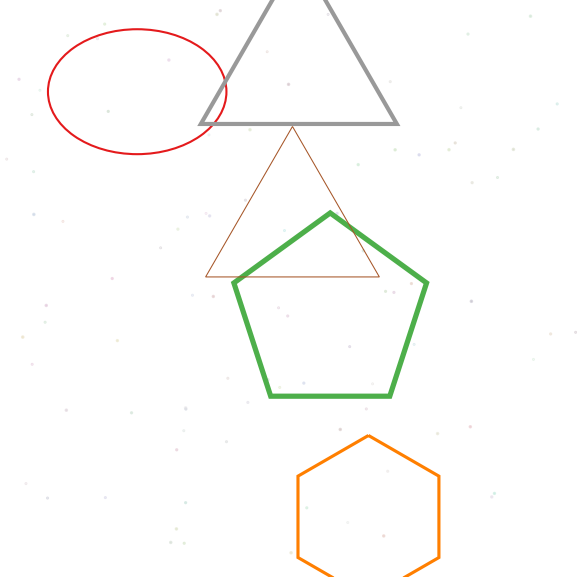[{"shape": "oval", "thickness": 1, "radius": 0.77, "center": [0.238, 0.84]}, {"shape": "pentagon", "thickness": 2.5, "radius": 0.88, "center": [0.572, 0.455]}, {"shape": "hexagon", "thickness": 1.5, "radius": 0.7, "center": [0.638, 0.104]}, {"shape": "triangle", "thickness": 0.5, "radius": 0.87, "center": [0.506, 0.606]}, {"shape": "triangle", "thickness": 2, "radius": 0.98, "center": [0.517, 0.882]}]